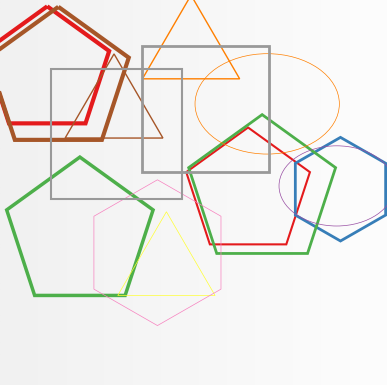[{"shape": "pentagon", "thickness": 3, "radius": 0.84, "center": [0.122, 0.816]}, {"shape": "pentagon", "thickness": 1.5, "radius": 0.84, "center": [0.64, 0.501]}, {"shape": "hexagon", "thickness": 2, "radius": 0.67, "center": [0.879, 0.509]}, {"shape": "pentagon", "thickness": 2.5, "radius": 0.99, "center": [0.206, 0.393]}, {"shape": "pentagon", "thickness": 2, "radius": 1.0, "center": [0.676, 0.503]}, {"shape": "oval", "thickness": 0.5, "radius": 0.74, "center": [0.869, 0.517]}, {"shape": "oval", "thickness": 0.5, "radius": 0.93, "center": [0.69, 0.73]}, {"shape": "triangle", "thickness": 1, "radius": 0.72, "center": [0.493, 0.868]}, {"shape": "triangle", "thickness": 0.5, "radius": 0.73, "center": [0.429, 0.305]}, {"shape": "pentagon", "thickness": 3, "radius": 0.96, "center": [0.151, 0.791]}, {"shape": "triangle", "thickness": 1, "radius": 0.73, "center": [0.294, 0.714]}, {"shape": "hexagon", "thickness": 0.5, "radius": 0.95, "center": [0.406, 0.344]}, {"shape": "square", "thickness": 2, "radius": 0.82, "center": [0.53, 0.717]}, {"shape": "square", "thickness": 1.5, "radius": 0.84, "center": [0.3, 0.653]}]